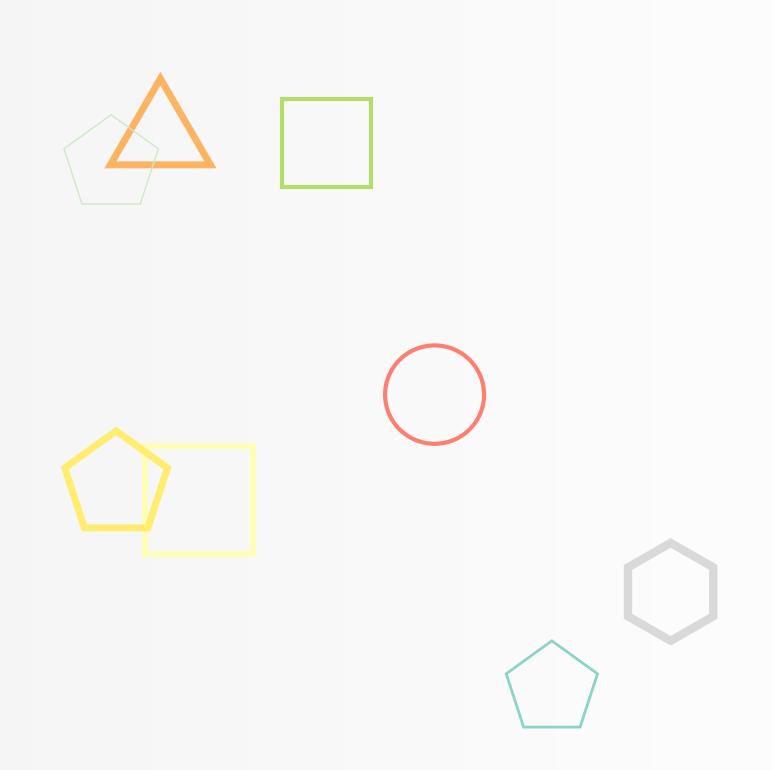[{"shape": "pentagon", "thickness": 1, "radius": 0.31, "center": [0.712, 0.106]}, {"shape": "square", "thickness": 2, "radius": 0.35, "center": [0.257, 0.351]}, {"shape": "circle", "thickness": 1.5, "radius": 0.32, "center": [0.561, 0.488]}, {"shape": "triangle", "thickness": 2.5, "radius": 0.37, "center": [0.207, 0.823]}, {"shape": "square", "thickness": 1.5, "radius": 0.29, "center": [0.421, 0.814]}, {"shape": "hexagon", "thickness": 3, "radius": 0.32, "center": [0.865, 0.231]}, {"shape": "pentagon", "thickness": 0.5, "radius": 0.32, "center": [0.143, 0.787]}, {"shape": "pentagon", "thickness": 2.5, "radius": 0.35, "center": [0.15, 0.371]}]